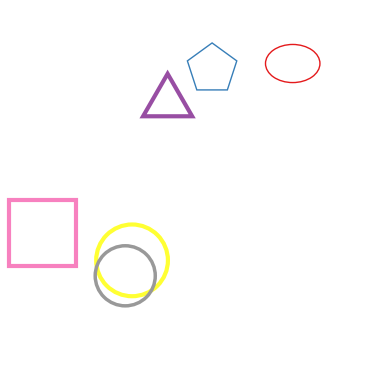[{"shape": "oval", "thickness": 1, "radius": 0.35, "center": [0.76, 0.835]}, {"shape": "pentagon", "thickness": 1, "radius": 0.34, "center": [0.551, 0.821]}, {"shape": "triangle", "thickness": 3, "radius": 0.37, "center": [0.435, 0.735]}, {"shape": "circle", "thickness": 3, "radius": 0.47, "center": [0.343, 0.324]}, {"shape": "square", "thickness": 3, "radius": 0.43, "center": [0.11, 0.395]}, {"shape": "circle", "thickness": 2.5, "radius": 0.39, "center": [0.325, 0.284]}]